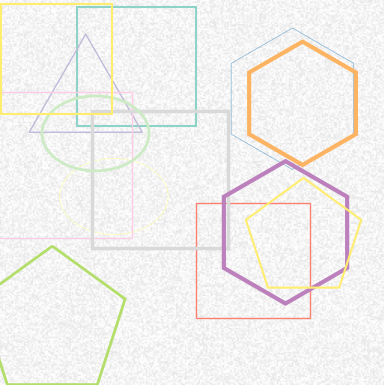[{"shape": "square", "thickness": 1.5, "radius": 0.77, "center": [0.354, 0.828]}, {"shape": "oval", "thickness": 0.5, "radius": 0.7, "center": [0.296, 0.49]}, {"shape": "triangle", "thickness": 1, "radius": 0.85, "center": [0.223, 0.741]}, {"shape": "square", "thickness": 1, "radius": 0.74, "center": [0.658, 0.324]}, {"shape": "hexagon", "thickness": 0.5, "radius": 0.92, "center": [0.76, 0.744]}, {"shape": "hexagon", "thickness": 3, "radius": 0.8, "center": [0.786, 0.732]}, {"shape": "pentagon", "thickness": 2, "radius": 0.99, "center": [0.136, 0.162]}, {"shape": "square", "thickness": 1, "radius": 0.94, "center": [0.153, 0.571]}, {"shape": "square", "thickness": 2.5, "radius": 0.88, "center": [0.416, 0.534]}, {"shape": "hexagon", "thickness": 3, "radius": 0.92, "center": [0.742, 0.396]}, {"shape": "oval", "thickness": 2, "radius": 0.7, "center": [0.248, 0.653]}, {"shape": "pentagon", "thickness": 1.5, "radius": 0.79, "center": [0.788, 0.38]}, {"shape": "square", "thickness": 1.5, "radius": 0.71, "center": [0.147, 0.848]}]